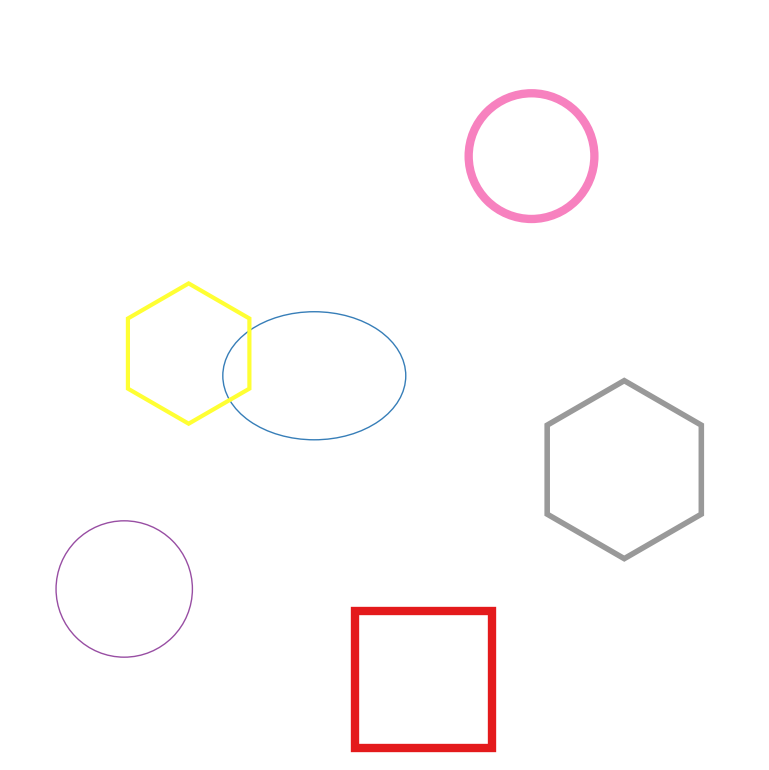[{"shape": "square", "thickness": 3, "radius": 0.45, "center": [0.55, 0.117]}, {"shape": "oval", "thickness": 0.5, "radius": 0.59, "center": [0.408, 0.512]}, {"shape": "circle", "thickness": 0.5, "radius": 0.44, "center": [0.161, 0.235]}, {"shape": "hexagon", "thickness": 1.5, "radius": 0.46, "center": [0.245, 0.541]}, {"shape": "circle", "thickness": 3, "radius": 0.41, "center": [0.69, 0.797]}, {"shape": "hexagon", "thickness": 2, "radius": 0.58, "center": [0.811, 0.39]}]